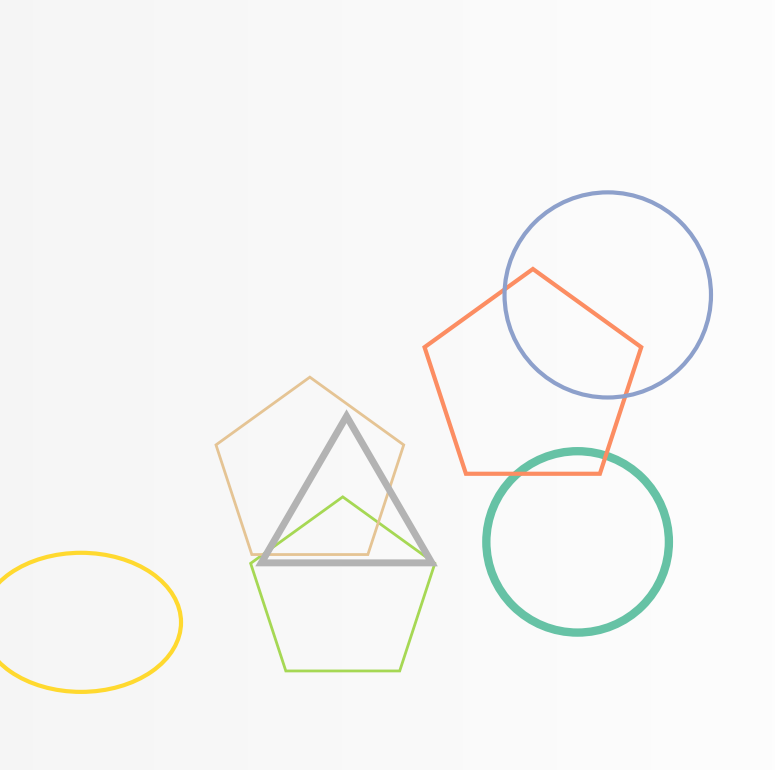[{"shape": "circle", "thickness": 3, "radius": 0.59, "center": [0.745, 0.296]}, {"shape": "pentagon", "thickness": 1.5, "radius": 0.74, "center": [0.688, 0.504]}, {"shape": "circle", "thickness": 1.5, "radius": 0.67, "center": [0.784, 0.617]}, {"shape": "pentagon", "thickness": 1, "radius": 0.62, "center": [0.442, 0.23]}, {"shape": "oval", "thickness": 1.5, "radius": 0.65, "center": [0.105, 0.192]}, {"shape": "pentagon", "thickness": 1, "radius": 0.64, "center": [0.4, 0.383]}, {"shape": "triangle", "thickness": 2.5, "radius": 0.63, "center": [0.447, 0.332]}]